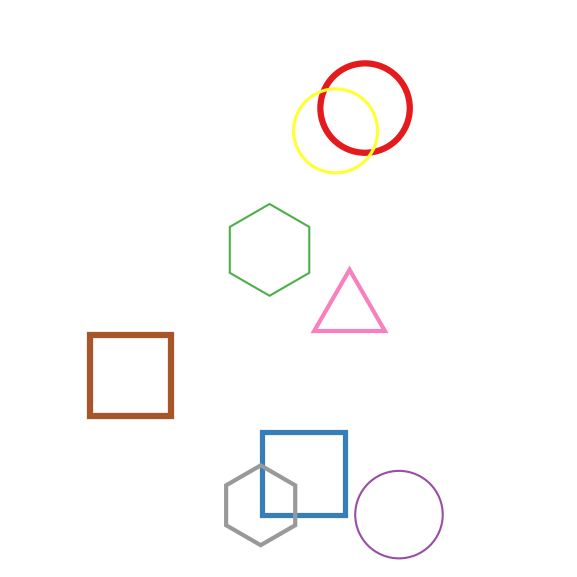[{"shape": "circle", "thickness": 3, "radius": 0.39, "center": [0.632, 0.812]}, {"shape": "square", "thickness": 2.5, "radius": 0.36, "center": [0.526, 0.179]}, {"shape": "hexagon", "thickness": 1, "radius": 0.4, "center": [0.467, 0.566]}, {"shape": "circle", "thickness": 1, "radius": 0.38, "center": [0.691, 0.108]}, {"shape": "circle", "thickness": 1.5, "radius": 0.36, "center": [0.581, 0.773]}, {"shape": "square", "thickness": 3, "radius": 0.35, "center": [0.226, 0.349]}, {"shape": "triangle", "thickness": 2, "radius": 0.35, "center": [0.605, 0.461]}, {"shape": "hexagon", "thickness": 2, "radius": 0.35, "center": [0.451, 0.124]}]